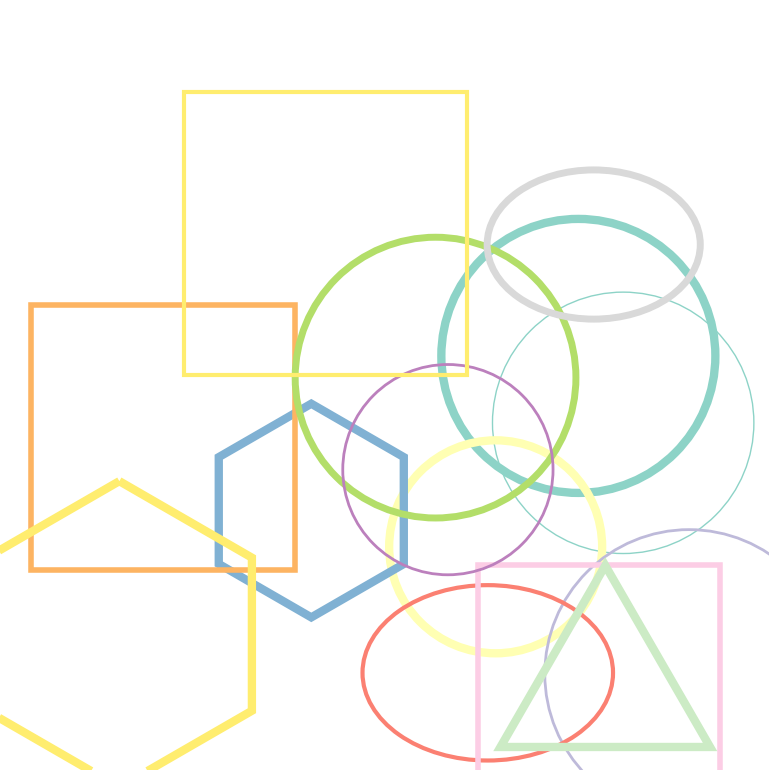[{"shape": "circle", "thickness": 3, "radius": 0.89, "center": [0.751, 0.538]}, {"shape": "circle", "thickness": 0.5, "radius": 0.85, "center": [0.809, 0.451]}, {"shape": "circle", "thickness": 3, "radius": 0.69, "center": [0.644, 0.29]}, {"shape": "circle", "thickness": 1, "radius": 0.94, "center": [0.895, 0.125]}, {"shape": "oval", "thickness": 1.5, "radius": 0.81, "center": [0.633, 0.126]}, {"shape": "hexagon", "thickness": 3, "radius": 0.69, "center": [0.404, 0.337]}, {"shape": "square", "thickness": 2, "radius": 0.86, "center": [0.211, 0.432]}, {"shape": "circle", "thickness": 2.5, "radius": 0.91, "center": [0.566, 0.51]}, {"shape": "square", "thickness": 2, "radius": 0.78, "center": [0.778, 0.109]}, {"shape": "oval", "thickness": 2.5, "radius": 0.69, "center": [0.771, 0.682]}, {"shape": "circle", "thickness": 1, "radius": 0.68, "center": [0.582, 0.39]}, {"shape": "triangle", "thickness": 3, "radius": 0.79, "center": [0.786, 0.108]}, {"shape": "hexagon", "thickness": 3, "radius": 0.99, "center": [0.155, 0.176]}, {"shape": "square", "thickness": 1.5, "radius": 0.92, "center": [0.423, 0.697]}]